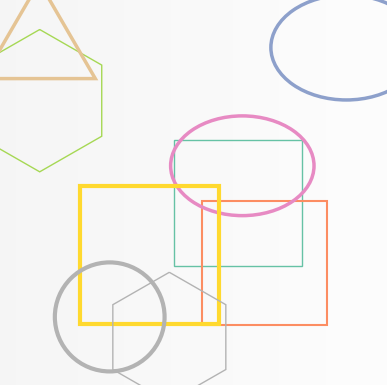[{"shape": "square", "thickness": 1, "radius": 0.82, "center": [0.614, 0.472]}, {"shape": "square", "thickness": 1.5, "radius": 0.81, "center": [0.683, 0.317]}, {"shape": "oval", "thickness": 2.5, "radius": 0.97, "center": [0.894, 0.877]}, {"shape": "oval", "thickness": 2.5, "radius": 0.93, "center": [0.625, 0.569]}, {"shape": "hexagon", "thickness": 1, "radius": 0.92, "center": [0.102, 0.739]}, {"shape": "square", "thickness": 3, "radius": 0.9, "center": [0.385, 0.338]}, {"shape": "triangle", "thickness": 2.5, "radius": 0.84, "center": [0.101, 0.879]}, {"shape": "hexagon", "thickness": 1, "radius": 0.84, "center": [0.437, 0.124]}, {"shape": "circle", "thickness": 3, "radius": 0.71, "center": [0.283, 0.177]}]